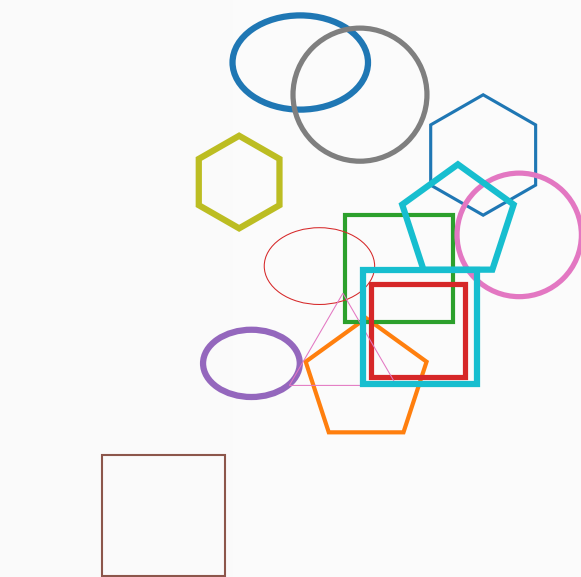[{"shape": "hexagon", "thickness": 1.5, "radius": 0.52, "center": [0.831, 0.731]}, {"shape": "oval", "thickness": 3, "radius": 0.58, "center": [0.517, 0.891]}, {"shape": "pentagon", "thickness": 2, "radius": 0.55, "center": [0.63, 0.339]}, {"shape": "square", "thickness": 2, "radius": 0.46, "center": [0.686, 0.535]}, {"shape": "oval", "thickness": 0.5, "radius": 0.47, "center": [0.55, 0.538]}, {"shape": "square", "thickness": 2.5, "radius": 0.4, "center": [0.719, 0.427]}, {"shape": "oval", "thickness": 3, "radius": 0.42, "center": [0.433, 0.37]}, {"shape": "square", "thickness": 1, "radius": 0.53, "center": [0.281, 0.106]}, {"shape": "circle", "thickness": 2.5, "radius": 0.53, "center": [0.893, 0.592]}, {"shape": "triangle", "thickness": 0.5, "radius": 0.53, "center": [0.59, 0.385]}, {"shape": "circle", "thickness": 2.5, "radius": 0.58, "center": [0.619, 0.835]}, {"shape": "hexagon", "thickness": 3, "radius": 0.4, "center": [0.411, 0.684]}, {"shape": "pentagon", "thickness": 3, "radius": 0.5, "center": [0.788, 0.614]}, {"shape": "square", "thickness": 3, "radius": 0.49, "center": [0.722, 0.433]}]